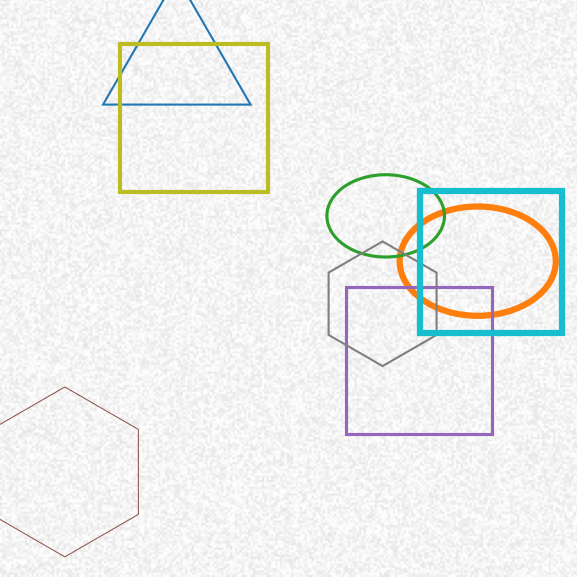[{"shape": "triangle", "thickness": 1, "radius": 0.74, "center": [0.306, 0.892]}, {"shape": "oval", "thickness": 3, "radius": 0.68, "center": [0.827, 0.547]}, {"shape": "oval", "thickness": 1.5, "radius": 0.51, "center": [0.668, 0.625]}, {"shape": "square", "thickness": 1.5, "radius": 0.64, "center": [0.726, 0.375]}, {"shape": "hexagon", "thickness": 0.5, "radius": 0.74, "center": [0.112, 0.182]}, {"shape": "hexagon", "thickness": 1, "radius": 0.54, "center": [0.662, 0.473]}, {"shape": "square", "thickness": 2, "radius": 0.64, "center": [0.337, 0.795]}, {"shape": "square", "thickness": 3, "radius": 0.62, "center": [0.85, 0.545]}]